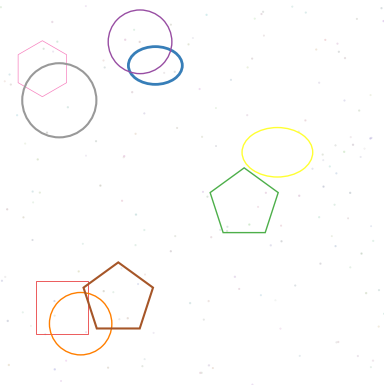[{"shape": "square", "thickness": 0.5, "radius": 0.34, "center": [0.16, 0.201]}, {"shape": "oval", "thickness": 2, "radius": 0.35, "center": [0.404, 0.83]}, {"shape": "pentagon", "thickness": 1, "radius": 0.46, "center": [0.634, 0.471]}, {"shape": "circle", "thickness": 1, "radius": 0.41, "center": [0.364, 0.891]}, {"shape": "circle", "thickness": 1, "radius": 0.41, "center": [0.209, 0.159]}, {"shape": "oval", "thickness": 1, "radius": 0.46, "center": [0.72, 0.604]}, {"shape": "pentagon", "thickness": 1.5, "radius": 0.47, "center": [0.307, 0.224]}, {"shape": "hexagon", "thickness": 0.5, "radius": 0.36, "center": [0.11, 0.822]}, {"shape": "circle", "thickness": 1.5, "radius": 0.48, "center": [0.154, 0.74]}]